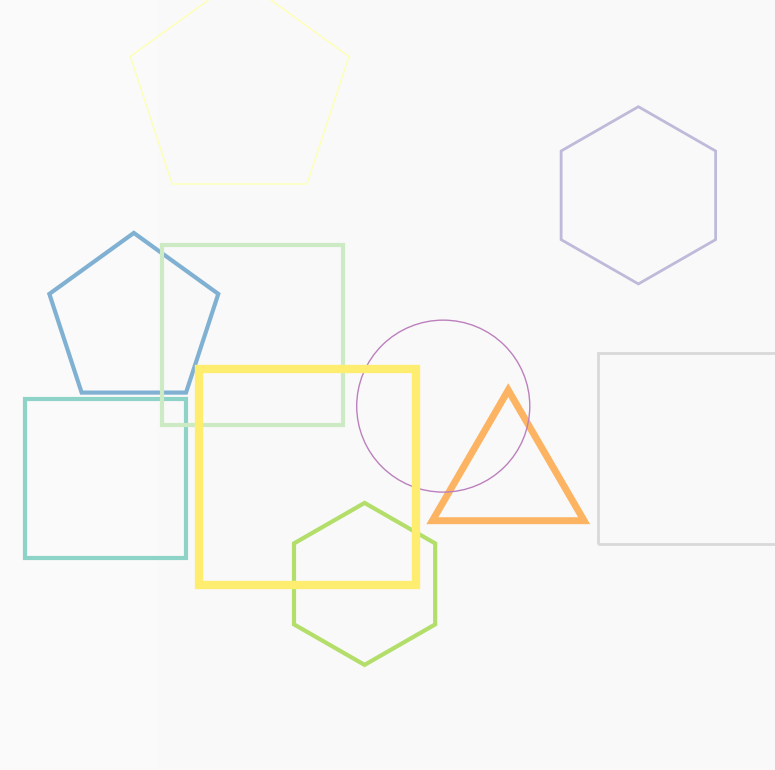[{"shape": "square", "thickness": 1.5, "radius": 0.52, "center": [0.136, 0.378]}, {"shape": "pentagon", "thickness": 0.5, "radius": 0.74, "center": [0.309, 0.881]}, {"shape": "hexagon", "thickness": 1, "radius": 0.58, "center": [0.824, 0.746]}, {"shape": "pentagon", "thickness": 1.5, "radius": 0.57, "center": [0.173, 0.583]}, {"shape": "triangle", "thickness": 2.5, "radius": 0.57, "center": [0.656, 0.38]}, {"shape": "hexagon", "thickness": 1.5, "radius": 0.53, "center": [0.47, 0.242]}, {"shape": "square", "thickness": 1, "radius": 0.62, "center": [0.895, 0.417]}, {"shape": "circle", "thickness": 0.5, "radius": 0.56, "center": [0.572, 0.473]}, {"shape": "square", "thickness": 1.5, "radius": 0.58, "center": [0.326, 0.565]}, {"shape": "square", "thickness": 3, "radius": 0.7, "center": [0.397, 0.381]}]